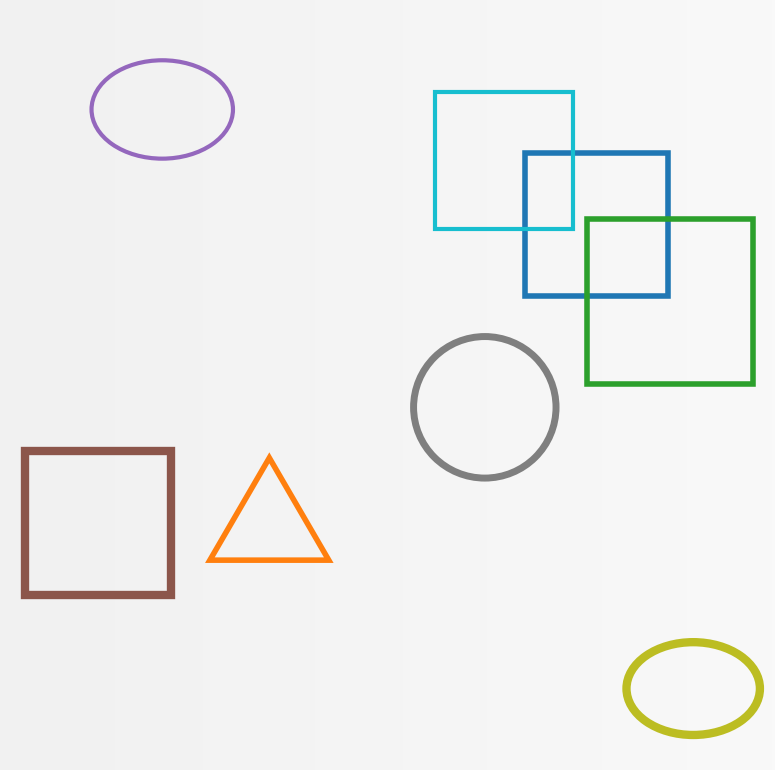[{"shape": "square", "thickness": 2, "radius": 0.46, "center": [0.77, 0.709]}, {"shape": "triangle", "thickness": 2, "radius": 0.44, "center": [0.348, 0.317]}, {"shape": "square", "thickness": 2, "radius": 0.54, "center": [0.865, 0.608]}, {"shape": "oval", "thickness": 1.5, "radius": 0.46, "center": [0.209, 0.858]}, {"shape": "square", "thickness": 3, "radius": 0.47, "center": [0.126, 0.321]}, {"shape": "circle", "thickness": 2.5, "radius": 0.46, "center": [0.626, 0.471]}, {"shape": "oval", "thickness": 3, "radius": 0.43, "center": [0.894, 0.106]}, {"shape": "square", "thickness": 1.5, "radius": 0.44, "center": [0.65, 0.791]}]